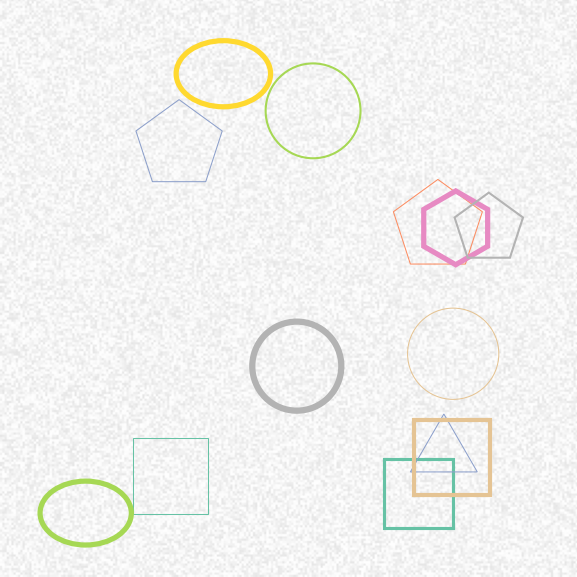[{"shape": "square", "thickness": 1.5, "radius": 0.3, "center": [0.724, 0.144]}, {"shape": "square", "thickness": 0.5, "radius": 0.33, "center": [0.295, 0.175]}, {"shape": "pentagon", "thickness": 0.5, "radius": 0.4, "center": [0.758, 0.607]}, {"shape": "pentagon", "thickness": 0.5, "radius": 0.39, "center": [0.31, 0.748]}, {"shape": "triangle", "thickness": 0.5, "radius": 0.33, "center": [0.769, 0.215]}, {"shape": "hexagon", "thickness": 2.5, "radius": 0.32, "center": [0.789, 0.605]}, {"shape": "circle", "thickness": 1, "radius": 0.41, "center": [0.542, 0.807]}, {"shape": "oval", "thickness": 2.5, "radius": 0.4, "center": [0.148, 0.111]}, {"shape": "oval", "thickness": 2.5, "radius": 0.41, "center": [0.387, 0.871]}, {"shape": "square", "thickness": 2, "radius": 0.33, "center": [0.783, 0.207]}, {"shape": "circle", "thickness": 0.5, "radius": 0.39, "center": [0.785, 0.387]}, {"shape": "pentagon", "thickness": 1, "radius": 0.31, "center": [0.846, 0.603]}, {"shape": "circle", "thickness": 3, "radius": 0.39, "center": [0.514, 0.365]}]